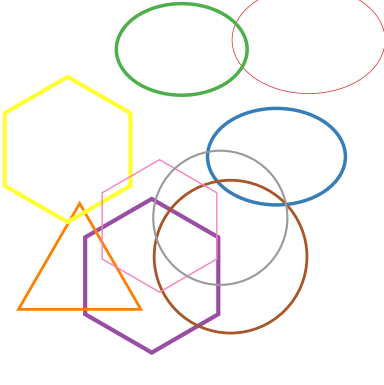[{"shape": "oval", "thickness": 0.5, "radius": 0.99, "center": [0.801, 0.896]}, {"shape": "oval", "thickness": 2.5, "radius": 0.9, "center": [0.718, 0.593]}, {"shape": "oval", "thickness": 2.5, "radius": 0.85, "center": [0.472, 0.872]}, {"shape": "hexagon", "thickness": 3, "radius": 1.0, "center": [0.394, 0.284]}, {"shape": "triangle", "thickness": 2, "radius": 0.92, "center": [0.207, 0.288]}, {"shape": "hexagon", "thickness": 3, "radius": 0.94, "center": [0.176, 0.612]}, {"shape": "circle", "thickness": 2, "radius": 0.99, "center": [0.599, 0.333]}, {"shape": "hexagon", "thickness": 1, "radius": 0.86, "center": [0.414, 0.413]}, {"shape": "circle", "thickness": 1.5, "radius": 0.87, "center": [0.572, 0.434]}]